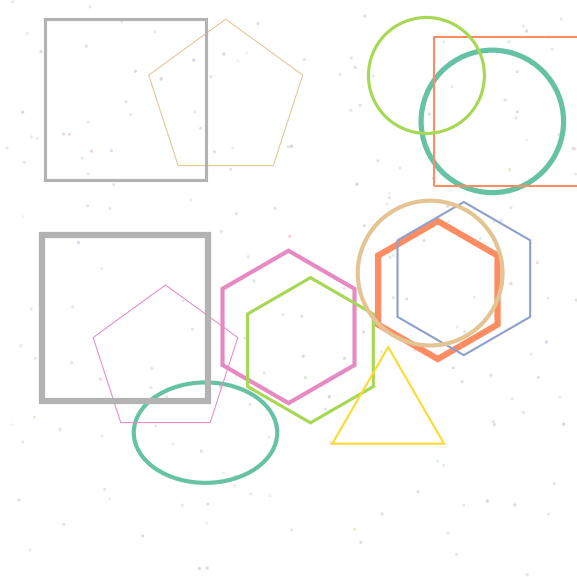[{"shape": "circle", "thickness": 2.5, "radius": 0.62, "center": [0.853, 0.789]}, {"shape": "oval", "thickness": 2, "radius": 0.62, "center": [0.356, 0.25]}, {"shape": "square", "thickness": 1, "radius": 0.64, "center": [0.88, 0.807]}, {"shape": "hexagon", "thickness": 3, "radius": 0.6, "center": [0.758, 0.497]}, {"shape": "hexagon", "thickness": 1, "radius": 0.66, "center": [0.803, 0.517]}, {"shape": "pentagon", "thickness": 0.5, "radius": 0.66, "center": [0.287, 0.374]}, {"shape": "hexagon", "thickness": 2, "radius": 0.66, "center": [0.5, 0.433]}, {"shape": "hexagon", "thickness": 1.5, "radius": 0.63, "center": [0.538, 0.393]}, {"shape": "circle", "thickness": 1.5, "radius": 0.5, "center": [0.738, 0.869]}, {"shape": "triangle", "thickness": 1, "radius": 0.56, "center": [0.672, 0.287]}, {"shape": "pentagon", "thickness": 0.5, "radius": 0.7, "center": [0.391, 0.826]}, {"shape": "circle", "thickness": 2, "radius": 0.63, "center": [0.745, 0.526]}, {"shape": "square", "thickness": 3, "radius": 0.72, "center": [0.216, 0.448]}, {"shape": "square", "thickness": 1.5, "radius": 0.7, "center": [0.217, 0.827]}]